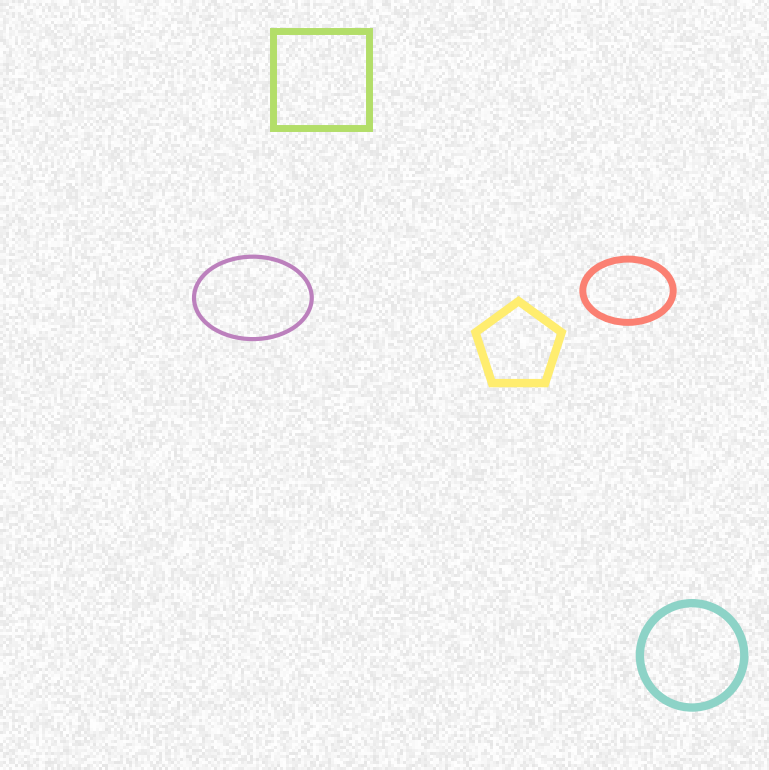[{"shape": "circle", "thickness": 3, "radius": 0.34, "center": [0.899, 0.149]}, {"shape": "oval", "thickness": 2.5, "radius": 0.29, "center": [0.816, 0.622]}, {"shape": "square", "thickness": 2.5, "radius": 0.31, "center": [0.417, 0.897]}, {"shape": "oval", "thickness": 1.5, "radius": 0.38, "center": [0.328, 0.613]}, {"shape": "pentagon", "thickness": 3, "radius": 0.29, "center": [0.673, 0.55]}]